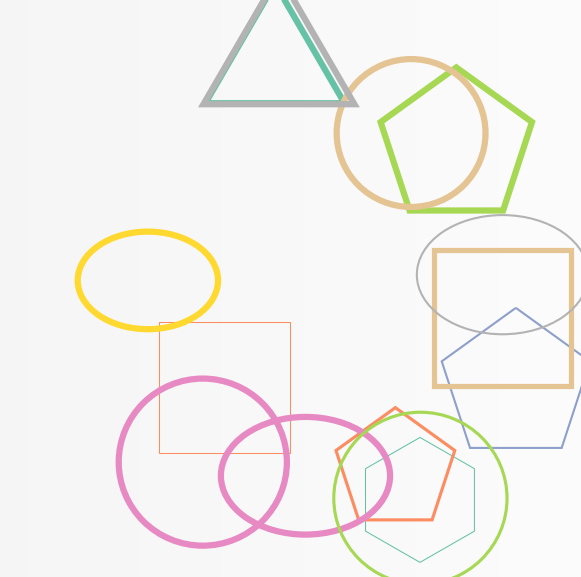[{"shape": "triangle", "thickness": 3, "radius": 0.69, "center": [0.473, 0.89]}, {"shape": "hexagon", "thickness": 0.5, "radius": 0.54, "center": [0.723, 0.133]}, {"shape": "pentagon", "thickness": 1.5, "radius": 0.54, "center": [0.68, 0.186]}, {"shape": "square", "thickness": 0.5, "radius": 0.57, "center": [0.386, 0.328]}, {"shape": "pentagon", "thickness": 1, "radius": 0.67, "center": [0.887, 0.332]}, {"shape": "oval", "thickness": 3, "radius": 0.73, "center": [0.526, 0.175]}, {"shape": "circle", "thickness": 3, "radius": 0.72, "center": [0.349, 0.199]}, {"shape": "circle", "thickness": 1.5, "radius": 0.75, "center": [0.723, 0.136]}, {"shape": "pentagon", "thickness": 3, "radius": 0.68, "center": [0.785, 0.745]}, {"shape": "oval", "thickness": 3, "radius": 0.6, "center": [0.254, 0.514]}, {"shape": "square", "thickness": 2.5, "radius": 0.59, "center": [0.865, 0.449]}, {"shape": "circle", "thickness": 3, "radius": 0.64, "center": [0.707, 0.769]}, {"shape": "oval", "thickness": 1, "radius": 0.74, "center": [0.865, 0.524]}, {"shape": "triangle", "thickness": 3, "radius": 0.75, "center": [0.48, 0.894]}]